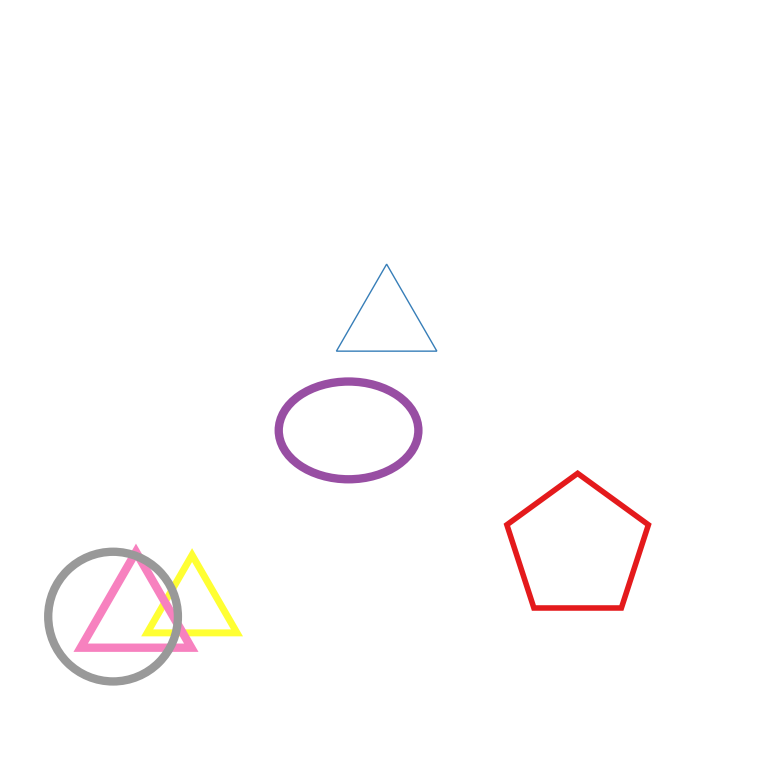[{"shape": "pentagon", "thickness": 2, "radius": 0.48, "center": [0.75, 0.289]}, {"shape": "triangle", "thickness": 0.5, "radius": 0.38, "center": [0.502, 0.582]}, {"shape": "oval", "thickness": 3, "radius": 0.45, "center": [0.453, 0.441]}, {"shape": "triangle", "thickness": 2.5, "radius": 0.34, "center": [0.249, 0.212]}, {"shape": "triangle", "thickness": 3, "radius": 0.41, "center": [0.177, 0.2]}, {"shape": "circle", "thickness": 3, "radius": 0.42, "center": [0.147, 0.199]}]